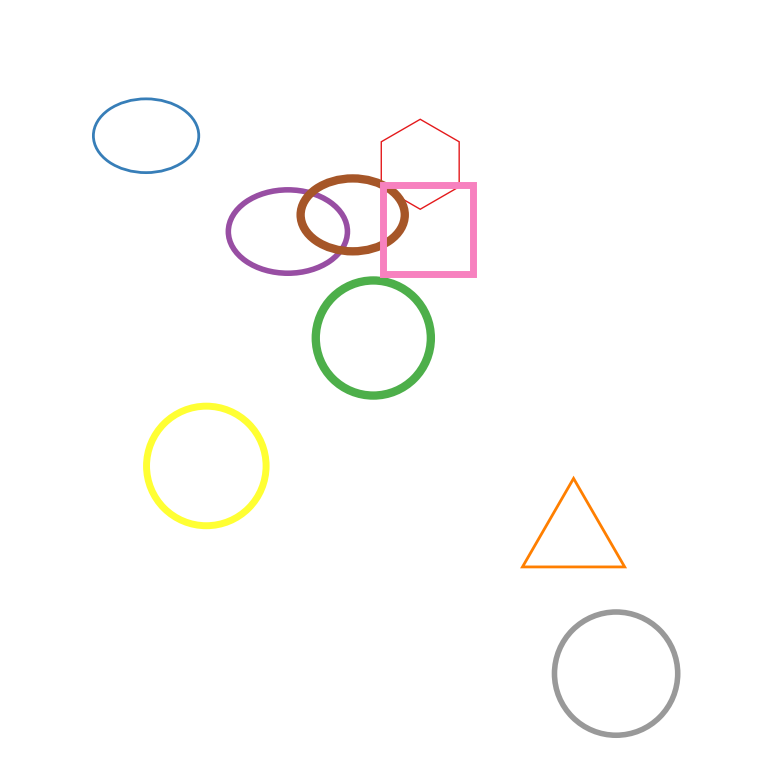[{"shape": "hexagon", "thickness": 0.5, "radius": 0.29, "center": [0.546, 0.787]}, {"shape": "oval", "thickness": 1, "radius": 0.34, "center": [0.19, 0.824]}, {"shape": "circle", "thickness": 3, "radius": 0.37, "center": [0.485, 0.561]}, {"shape": "oval", "thickness": 2, "radius": 0.39, "center": [0.374, 0.699]}, {"shape": "triangle", "thickness": 1, "radius": 0.38, "center": [0.745, 0.302]}, {"shape": "circle", "thickness": 2.5, "radius": 0.39, "center": [0.268, 0.395]}, {"shape": "oval", "thickness": 3, "radius": 0.34, "center": [0.458, 0.721]}, {"shape": "square", "thickness": 2.5, "radius": 0.29, "center": [0.556, 0.702]}, {"shape": "circle", "thickness": 2, "radius": 0.4, "center": [0.8, 0.125]}]